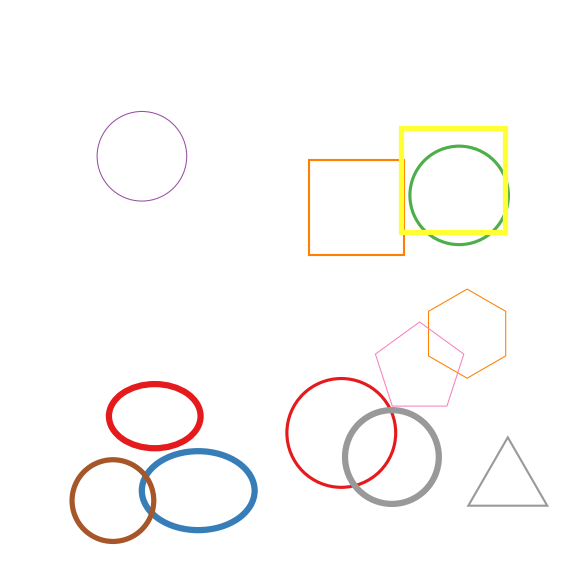[{"shape": "circle", "thickness": 1.5, "radius": 0.47, "center": [0.591, 0.249]}, {"shape": "oval", "thickness": 3, "radius": 0.4, "center": [0.268, 0.279]}, {"shape": "oval", "thickness": 3, "radius": 0.49, "center": [0.343, 0.15]}, {"shape": "circle", "thickness": 1.5, "radius": 0.43, "center": [0.795, 0.661]}, {"shape": "circle", "thickness": 0.5, "radius": 0.39, "center": [0.246, 0.729]}, {"shape": "hexagon", "thickness": 0.5, "radius": 0.39, "center": [0.809, 0.421]}, {"shape": "square", "thickness": 1, "radius": 0.41, "center": [0.618, 0.639]}, {"shape": "square", "thickness": 2.5, "radius": 0.45, "center": [0.784, 0.688]}, {"shape": "circle", "thickness": 2.5, "radius": 0.35, "center": [0.196, 0.132]}, {"shape": "pentagon", "thickness": 0.5, "radius": 0.4, "center": [0.727, 0.361]}, {"shape": "circle", "thickness": 3, "radius": 0.41, "center": [0.679, 0.208]}, {"shape": "triangle", "thickness": 1, "radius": 0.39, "center": [0.879, 0.163]}]